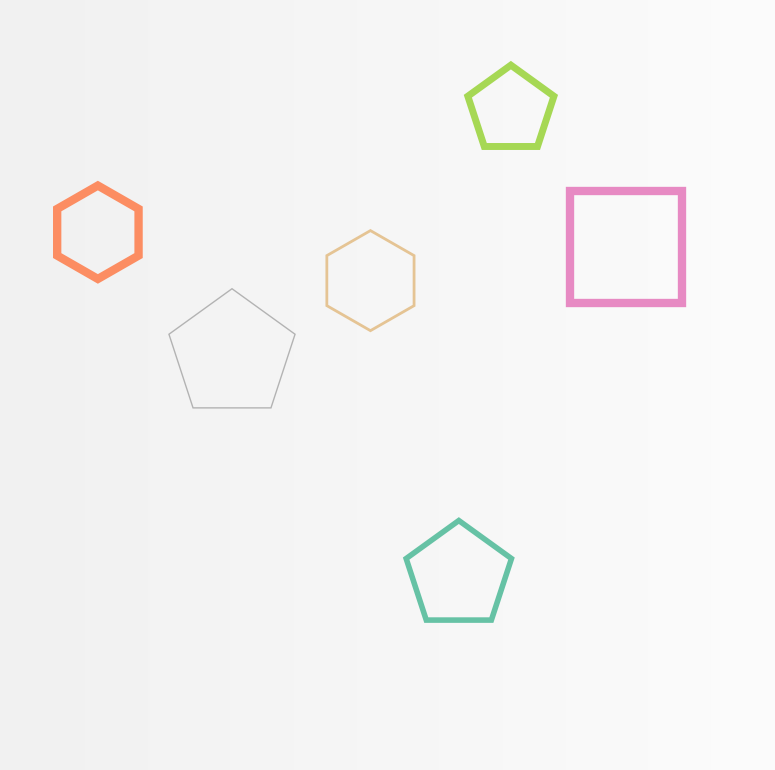[{"shape": "pentagon", "thickness": 2, "radius": 0.36, "center": [0.592, 0.253]}, {"shape": "hexagon", "thickness": 3, "radius": 0.3, "center": [0.126, 0.698]}, {"shape": "square", "thickness": 3, "radius": 0.36, "center": [0.808, 0.679]}, {"shape": "pentagon", "thickness": 2.5, "radius": 0.29, "center": [0.659, 0.857]}, {"shape": "hexagon", "thickness": 1, "radius": 0.32, "center": [0.478, 0.636]}, {"shape": "pentagon", "thickness": 0.5, "radius": 0.43, "center": [0.299, 0.539]}]